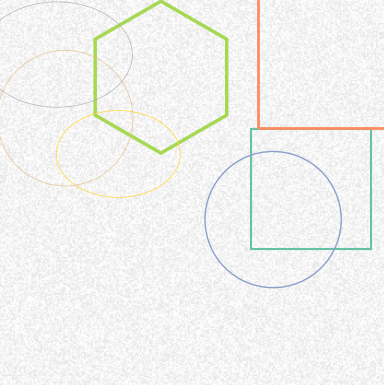[{"shape": "square", "thickness": 1.5, "radius": 0.78, "center": [0.807, 0.51]}, {"shape": "square", "thickness": 2, "radius": 0.95, "center": [0.861, 0.859]}, {"shape": "circle", "thickness": 1, "radius": 0.88, "center": [0.709, 0.43]}, {"shape": "hexagon", "thickness": 2.5, "radius": 0.99, "center": [0.418, 0.8]}, {"shape": "oval", "thickness": 0.5, "radius": 0.81, "center": [0.307, 0.6]}, {"shape": "circle", "thickness": 0.5, "radius": 0.88, "center": [0.169, 0.693]}, {"shape": "oval", "thickness": 0.5, "radius": 0.98, "center": [0.148, 0.858]}]